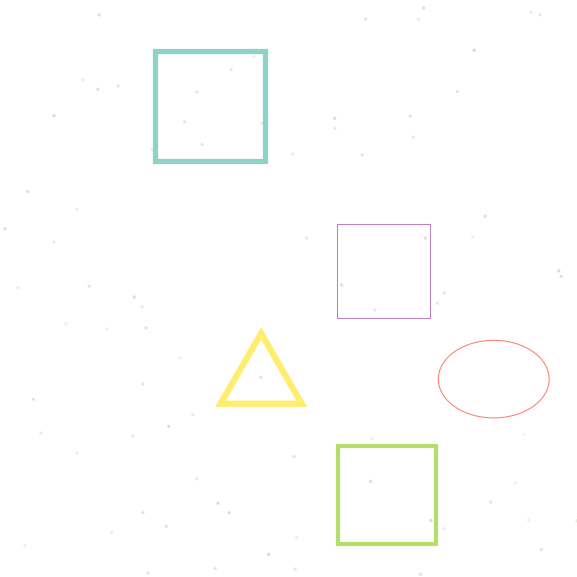[{"shape": "square", "thickness": 2.5, "radius": 0.48, "center": [0.363, 0.815]}, {"shape": "oval", "thickness": 0.5, "radius": 0.48, "center": [0.855, 0.343]}, {"shape": "square", "thickness": 2, "radius": 0.43, "center": [0.67, 0.142]}, {"shape": "square", "thickness": 0.5, "radius": 0.4, "center": [0.664, 0.529]}, {"shape": "triangle", "thickness": 3, "radius": 0.41, "center": [0.452, 0.341]}]